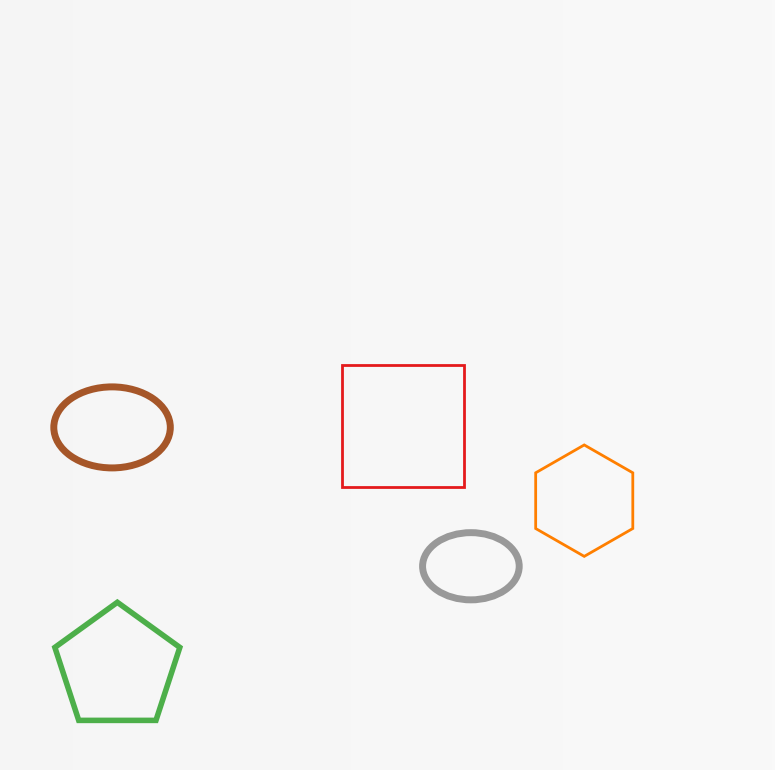[{"shape": "square", "thickness": 1, "radius": 0.39, "center": [0.52, 0.447]}, {"shape": "pentagon", "thickness": 2, "radius": 0.42, "center": [0.151, 0.133]}, {"shape": "hexagon", "thickness": 1, "radius": 0.36, "center": [0.754, 0.35]}, {"shape": "oval", "thickness": 2.5, "radius": 0.38, "center": [0.145, 0.445]}, {"shape": "oval", "thickness": 2.5, "radius": 0.31, "center": [0.608, 0.265]}]